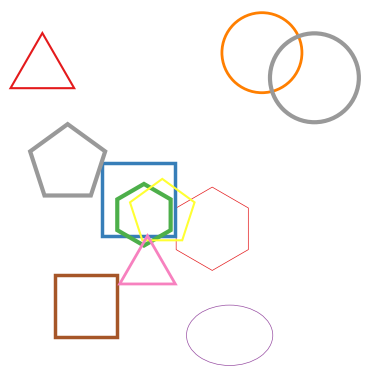[{"shape": "hexagon", "thickness": 0.5, "radius": 0.54, "center": [0.551, 0.406]}, {"shape": "triangle", "thickness": 1.5, "radius": 0.48, "center": [0.11, 0.819]}, {"shape": "square", "thickness": 2.5, "radius": 0.47, "center": [0.361, 0.481]}, {"shape": "hexagon", "thickness": 3, "radius": 0.4, "center": [0.374, 0.442]}, {"shape": "oval", "thickness": 0.5, "radius": 0.56, "center": [0.596, 0.129]}, {"shape": "circle", "thickness": 2, "radius": 0.52, "center": [0.68, 0.863]}, {"shape": "pentagon", "thickness": 1.5, "radius": 0.44, "center": [0.421, 0.447]}, {"shape": "square", "thickness": 2.5, "radius": 0.4, "center": [0.223, 0.206]}, {"shape": "triangle", "thickness": 2, "radius": 0.42, "center": [0.383, 0.304]}, {"shape": "circle", "thickness": 3, "radius": 0.58, "center": [0.817, 0.798]}, {"shape": "pentagon", "thickness": 3, "radius": 0.51, "center": [0.176, 0.575]}]